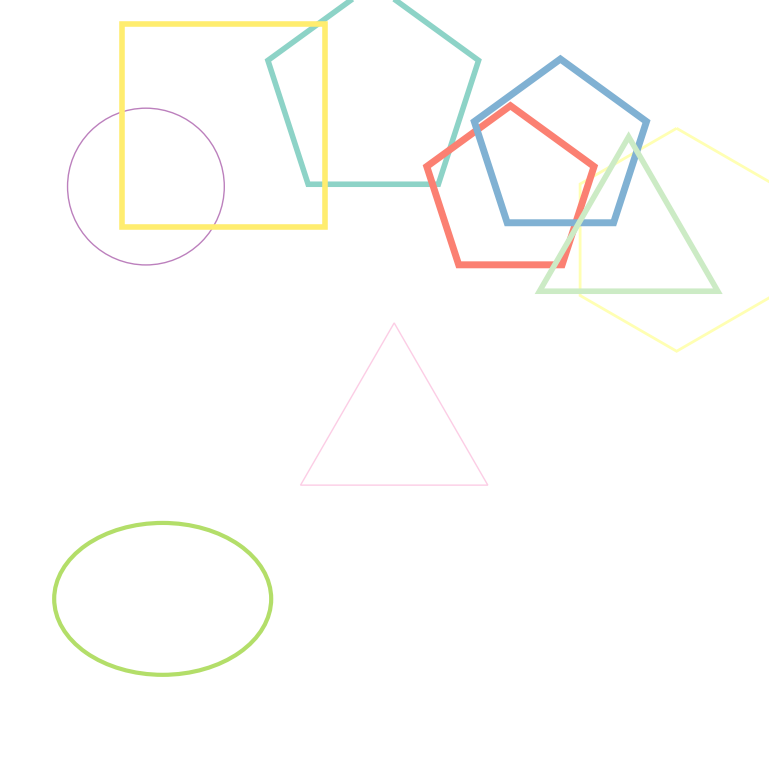[{"shape": "pentagon", "thickness": 2, "radius": 0.72, "center": [0.485, 0.877]}, {"shape": "hexagon", "thickness": 1, "radius": 0.72, "center": [0.879, 0.689]}, {"shape": "pentagon", "thickness": 2.5, "radius": 0.57, "center": [0.663, 0.748]}, {"shape": "pentagon", "thickness": 2.5, "radius": 0.59, "center": [0.728, 0.806]}, {"shape": "oval", "thickness": 1.5, "radius": 0.7, "center": [0.211, 0.222]}, {"shape": "triangle", "thickness": 0.5, "radius": 0.7, "center": [0.512, 0.44]}, {"shape": "circle", "thickness": 0.5, "radius": 0.51, "center": [0.19, 0.758]}, {"shape": "triangle", "thickness": 2, "radius": 0.67, "center": [0.816, 0.689]}, {"shape": "square", "thickness": 2, "radius": 0.66, "center": [0.29, 0.838]}]